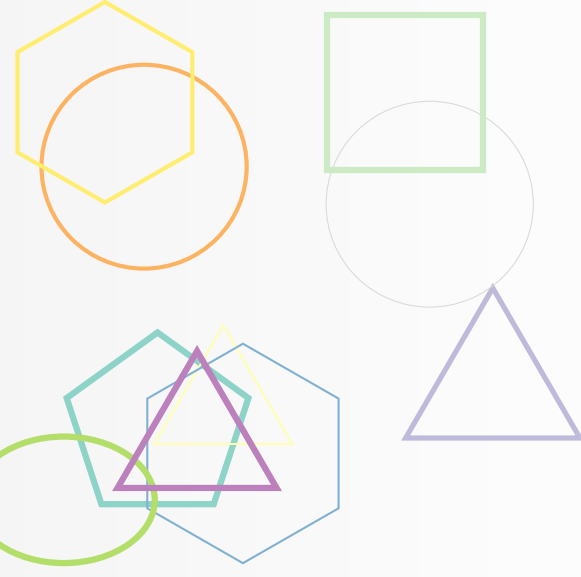[{"shape": "pentagon", "thickness": 3, "radius": 0.82, "center": [0.271, 0.259]}, {"shape": "triangle", "thickness": 1, "radius": 0.69, "center": [0.384, 0.299]}, {"shape": "triangle", "thickness": 2.5, "radius": 0.87, "center": [0.848, 0.327]}, {"shape": "hexagon", "thickness": 1, "radius": 0.95, "center": [0.418, 0.214]}, {"shape": "circle", "thickness": 2, "radius": 0.88, "center": [0.248, 0.71]}, {"shape": "oval", "thickness": 3, "radius": 0.78, "center": [0.11, 0.134]}, {"shape": "circle", "thickness": 0.5, "radius": 0.89, "center": [0.739, 0.646]}, {"shape": "triangle", "thickness": 3, "radius": 0.79, "center": [0.339, 0.233]}, {"shape": "square", "thickness": 3, "radius": 0.67, "center": [0.696, 0.839]}, {"shape": "hexagon", "thickness": 2, "radius": 0.87, "center": [0.181, 0.822]}]